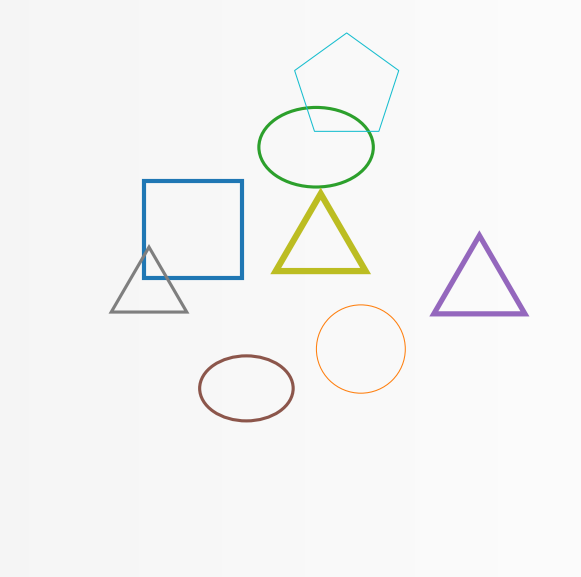[{"shape": "square", "thickness": 2, "radius": 0.42, "center": [0.331, 0.601]}, {"shape": "circle", "thickness": 0.5, "radius": 0.38, "center": [0.621, 0.395]}, {"shape": "oval", "thickness": 1.5, "radius": 0.49, "center": [0.544, 0.744]}, {"shape": "triangle", "thickness": 2.5, "radius": 0.45, "center": [0.825, 0.501]}, {"shape": "oval", "thickness": 1.5, "radius": 0.4, "center": [0.424, 0.327]}, {"shape": "triangle", "thickness": 1.5, "radius": 0.37, "center": [0.256, 0.496]}, {"shape": "triangle", "thickness": 3, "radius": 0.45, "center": [0.552, 0.574]}, {"shape": "pentagon", "thickness": 0.5, "radius": 0.47, "center": [0.596, 0.848]}]